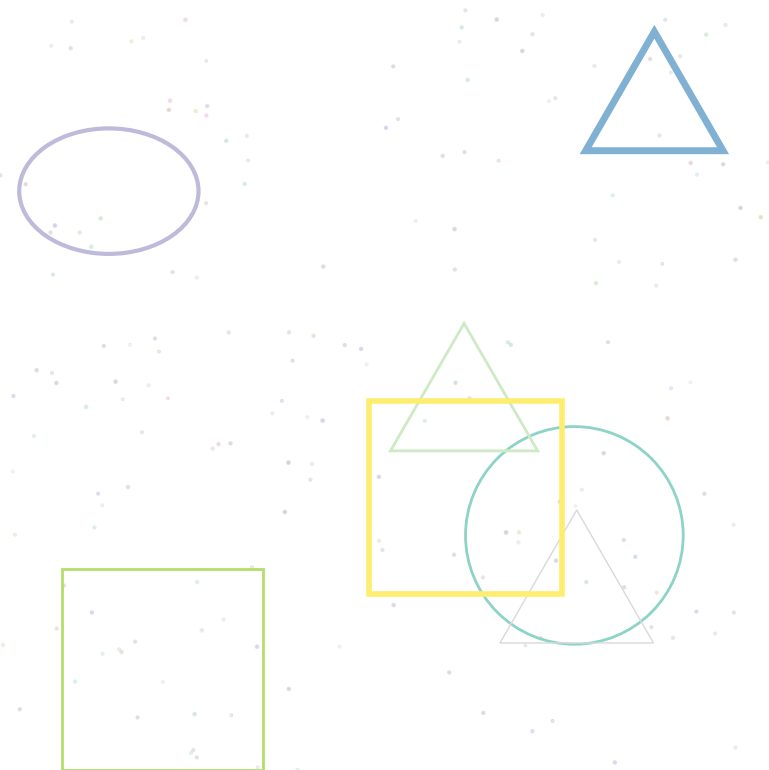[{"shape": "circle", "thickness": 1, "radius": 0.71, "center": [0.746, 0.305]}, {"shape": "oval", "thickness": 1.5, "radius": 0.58, "center": [0.141, 0.752]}, {"shape": "triangle", "thickness": 2.5, "radius": 0.52, "center": [0.85, 0.856]}, {"shape": "square", "thickness": 1, "radius": 0.65, "center": [0.211, 0.13]}, {"shape": "triangle", "thickness": 0.5, "radius": 0.58, "center": [0.749, 0.223]}, {"shape": "triangle", "thickness": 1, "radius": 0.55, "center": [0.603, 0.47]}, {"shape": "square", "thickness": 2, "radius": 0.63, "center": [0.604, 0.354]}]